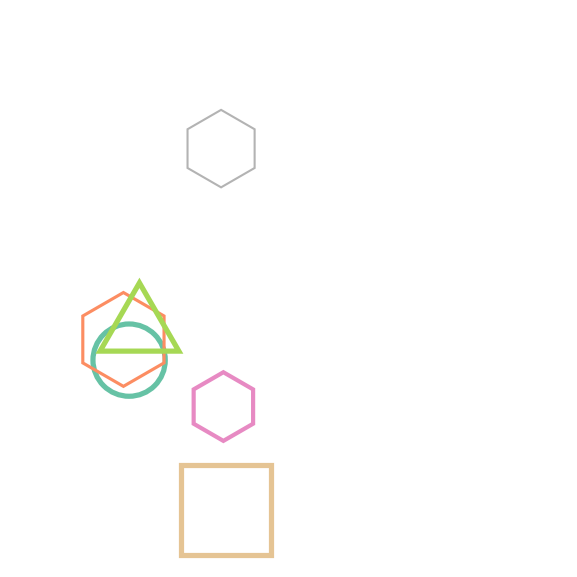[{"shape": "circle", "thickness": 2.5, "radius": 0.31, "center": [0.224, 0.376]}, {"shape": "hexagon", "thickness": 1.5, "radius": 0.41, "center": [0.214, 0.411]}, {"shape": "hexagon", "thickness": 2, "radius": 0.3, "center": [0.387, 0.295]}, {"shape": "triangle", "thickness": 2.5, "radius": 0.39, "center": [0.241, 0.431]}, {"shape": "square", "thickness": 2.5, "radius": 0.39, "center": [0.391, 0.116]}, {"shape": "hexagon", "thickness": 1, "radius": 0.34, "center": [0.383, 0.742]}]